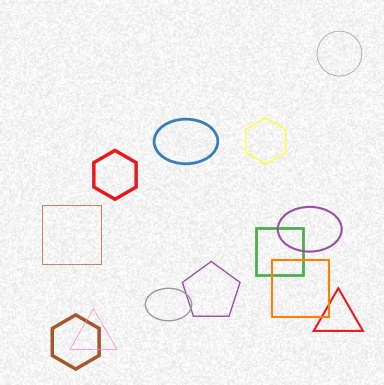[{"shape": "triangle", "thickness": 1.5, "radius": 0.37, "center": [0.879, 0.177]}, {"shape": "hexagon", "thickness": 2.5, "radius": 0.32, "center": [0.299, 0.546]}, {"shape": "oval", "thickness": 2, "radius": 0.41, "center": [0.483, 0.633]}, {"shape": "square", "thickness": 2, "radius": 0.3, "center": [0.725, 0.347]}, {"shape": "oval", "thickness": 1.5, "radius": 0.41, "center": [0.805, 0.405]}, {"shape": "pentagon", "thickness": 1, "radius": 0.39, "center": [0.549, 0.242]}, {"shape": "square", "thickness": 1.5, "radius": 0.37, "center": [0.781, 0.25]}, {"shape": "hexagon", "thickness": 1, "radius": 0.3, "center": [0.69, 0.634]}, {"shape": "square", "thickness": 0.5, "radius": 0.38, "center": [0.186, 0.392]}, {"shape": "hexagon", "thickness": 2.5, "radius": 0.35, "center": [0.197, 0.112]}, {"shape": "triangle", "thickness": 0.5, "radius": 0.35, "center": [0.243, 0.128]}, {"shape": "circle", "thickness": 0.5, "radius": 0.29, "center": [0.882, 0.861]}, {"shape": "oval", "thickness": 1, "radius": 0.3, "center": [0.438, 0.209]}]